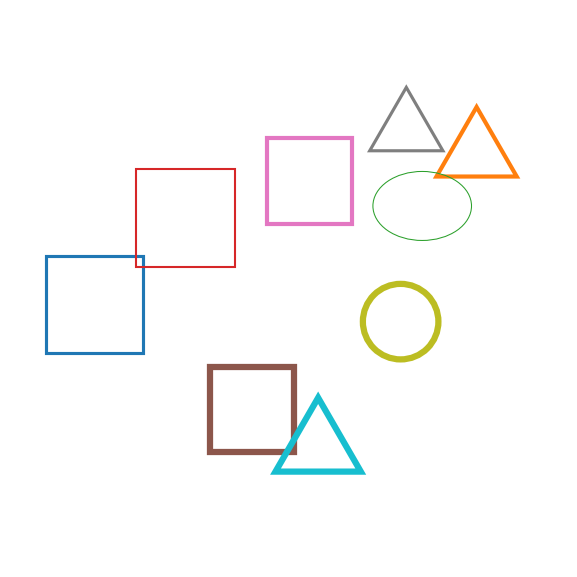[{"shape": "square", "thickness": 1.5, "radius": 0.42, "center": [0.164, 0.472]}, {"shape": "triangle", "thickness": 2, "radius": 0.4, "center": [0.825, 0.734]}, {"shape": "oval", "thickness": 0.5, "radius": 0.43, "center": [0.731, 0.643]}, {"shape": "square", "thickness": 1, "radius": 0.43, "center": [0.321, 0.621]}, {"shape": "square", "thickness": 3, "radius": 0.37, "center": [0.437, 0.29]}, {"shape": "square", "thickness": 2, "radius": 0.37, "center": [0.535, 0.685]}, {"shape": "triangle", "thickness": 1.5, "radius": 0.37, "center": [0.704, 0.775]}, {"shape": "circle", "thickness": 3, "radius": 0.33, "center": [0.694, 0.442]}, {"shape": "triangle", "thickness": 3, "radius": 0.43, "center": [0.551, 0.225]}]